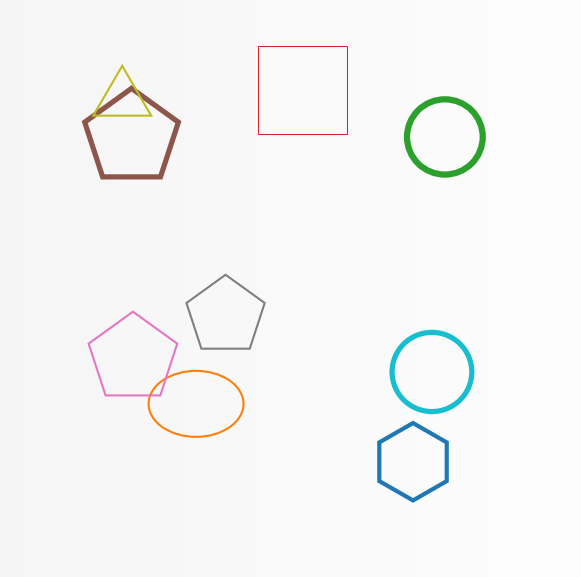[{"shape": "hexagon", "thickness": 2, "radius": 0.33, "center": [0.711, 0.2]}, {"shape": "oval", "thickness": 1, "radius": 0.41, "center": [0.337, 0.3]}, {"shape": "circle", "thickness": 3, "radius": 0.33, "center": [0.765, 0.762]}, {"shape": "square", "thickness": 0.5, "radius": 0.38, "center": [0.52, 0.844]}, {"shape": "pentagon", "thickness": 2.5, "radius": 0.42, "center": [0.226, 0.761]}, {"shape": "pentagon", "thickness": 1, "radius": 0.4, "center": [0.229, 0.379]}, {"shape": "pentagon", "thickness": 1, "radius": 0.35, "center": [0.388, 0.453]}, {"shape": "triangle", "thickness": 1, "radius": 0.29, "center": [0.21, 0.828]}, {"shape": "circle", "thickness": 2.5, "radius": 0.34, "center": [0.743, 0.355]}]